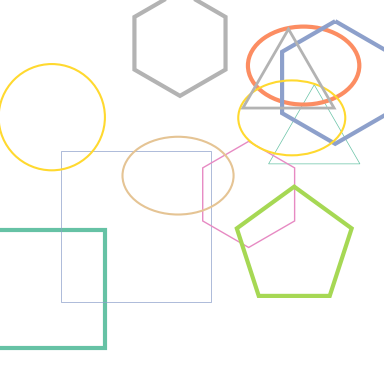[{"shape": "triangle", "thickness": 0.5, "radius": 0.68, "center": [0.816, 0.643]}, {"shape": "square", "thickness": 3, "radius": 0.77, "center": [0.12, 0.25]}, {"shape": "oval", "thickness": 3, "radius": 0.72, "center": [0.789, 0.83]}, {"shape": "square", "thickness": 0.5, "radius": 0.98, "center": [0.353, 0.411]}, {"shape": "hexagon", "thickness": 3, "radius": 0.8, "center": [0.871, 0.786]}, {"shape": "hexagon", "thickness": 1, "radius": 0.69, "center": [0.646, 0.495]}, {"shape": "pentagon", "thickness": 3, "radius": 0.78, "center": [0.764, 0.358]}, {"shape": "circle", "thickness": 1.5, "radius": 0.69, "center": [0.134, 0.696]}, {"shape": "oval", "thickness": 1.5, "radius": 0.69, "center": [0.758, 0.694]}, {"shape": "oval", "thickness": 1.5, "radius": 0.72, "center": [0.462, 0.544]}, {"shape": "triangle", "thickness": 2, "radius": 0.68, "center": [0.749, 0.788]}, {"shape": "hexagon", "thickness": 3, "radius": 0.68, "center": [0.468, 0.888]}]